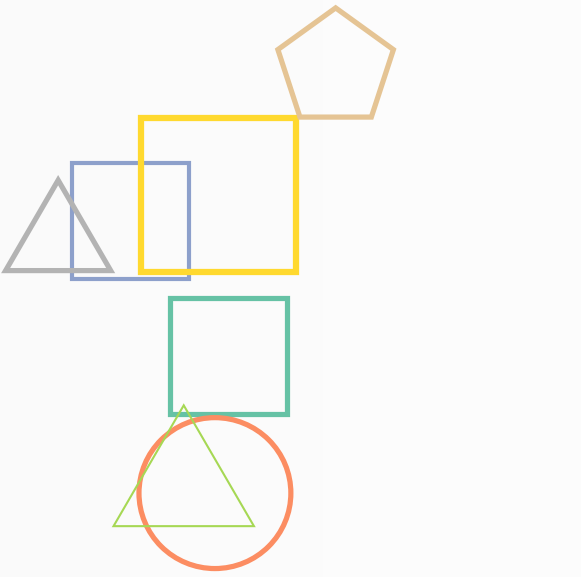[{"shape": "square", "thickness": 2.5, "radius": 0.5, "center": [0.393, 0.383]}, {"shape": "circle", "thickness": 2.5, "radius": 0.65, "center": [0.37, 0.145]}, {"shape": "square", "thickness": 2, "radius": 0.5, "center": [0.225, 0.616]}, {"shape": "triangle", "thickness": 1, "radius": 0.7, "center": [0.316, 0.158]}, {"shape": "square", "thickness": 3, "radius": 0.67, "center": [0.376, 0.661]}, {"shape": "pentagon", "thickness": 2.5, "radius": 0.52, "center": [0.577, 0.881]}, {"shape": "triangle", "thickness": 2.5, "radius": 0.52, "center": [0.1, 0.583]}]